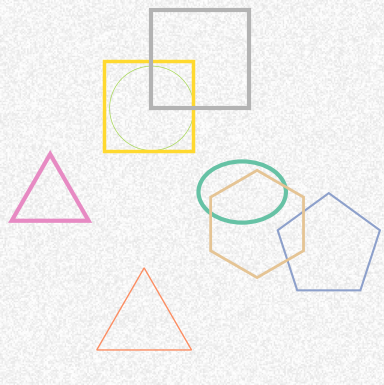[{"shape": "oval", "thickness": 3, "radius": 0.57, "center": [0.629, 0.501]}, {"shape": "triangle", "thickness": 1, "radius": 0.71, "center": [0.374, 0.162]}, {"shape": "pentagon", "thickness": 1.5, "radius": 0.7, "center": [0.854, 0.359]}, {"shape": "triangle", "thickness": 3, "radius": 0.58, "center": [0.13, 0.484]}, {"shape": "circle", "thickness": 0.5, "radius": 0.55, "center": [0.394, 0.719]}, {"shape": "square", "thickness": 2.5, "radius": 0.58, "center": [0.385, 0.724]}, {"shape": "hexagon", "thickness": 2, "radius": 0.7, "center": [0.668, 0.418]}, {"shape": "square", "thickness": 3, "radius": 0.64, "center": [0.52, 0.846]}]